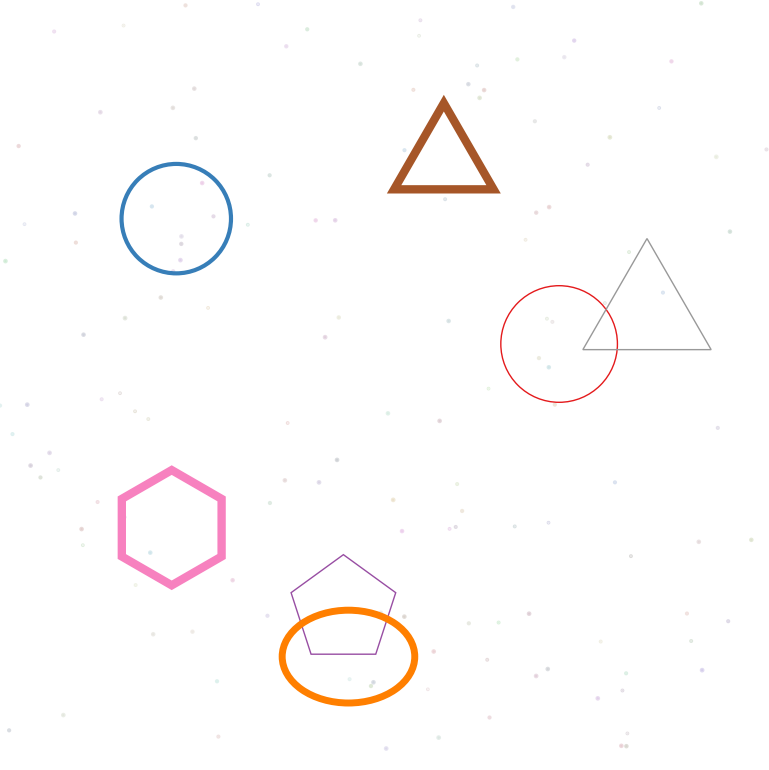[{"shape": "circle", "thickness": 0.5, "radius": 0.38, "center": [0.726, 0.553]}, {"shape": "circle", "thickness": 1.5, "radius": 0.36, "center": [0.229, 0.716]}, {"shape": "pentagon", "thickness": 0.5, "radius": 0.36, "center": [0.446, 0.208]}, {"shape": "oval", "thickness": 2.5, "radius": 0.43, "center": [0.453, 0.147]}, {"shape": "triangle", "thickness": 3, "radius": 0.37, "center": [0.576, 0.791]}, {"shape": "hexagon", "thickness": 3, "radius": 0.37, "center": [0.223, 0.315]}, {"shape": "triangle", "thickness": 0.5, "radius": 0.48, "center": [0.84, 0.594]}]